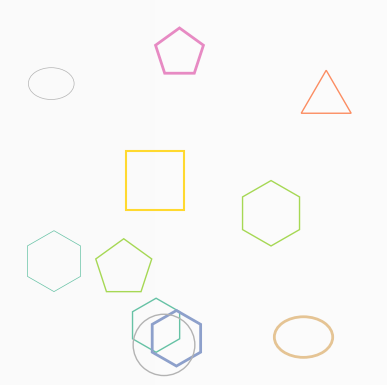[{"shape": "hexagon", "thickness": 1, "radius": 0.35, "center": [0.403, 0.155]}, {"shape": "hexagon", "thickness": 0.5, "radius": 0.4, "center": [0.139, 0.322]}, {"shape": "triangle", "thickness": 1, "radius": 0.37, "center": [0.842, 0.743]}, {"shape": "hexagon", "thickness": 2, "radius": 0.36, "center": [0.455, 0.121]}, {"shape": "pentagon", "thickness": 2, "radius": 0.32, "center": [0.463, 0.862]}, {"shape": "pentagon", "thickness": 1, "radius": 0.38, "center": [0.319, 0.304]}, {"shape": "hexagon", "thickness": 1, "radius": 0.42, "center": [0.699, 0.446]}, {"shape": "square", "thickness": 1.5, "radius": 0.38, "center": [0.4, 0.532]}, {"shape": "oval", "thickness": 2, "radius": 0.38, "center": [0.783, 0.125]}, {"shape": "circle", "thickness": 1, "radius": 0.4, "center": [0.423, 0.104]}, {"shape": "oval", "thickness": 0.5, "radius": 0.3, "center": [0.132, 0.783]}]